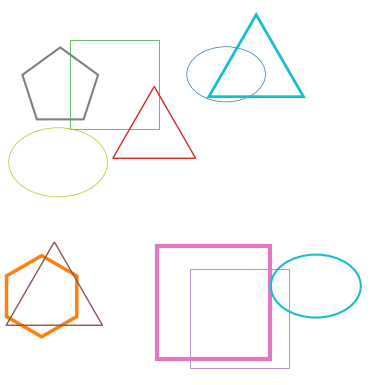[{"shape": "oval", "thickness": 0.5, "radius": 0.51, "center": [0.587, 0.807]}, {"shape": "hexagon", "thickness": 2.5, "radius": 0.53, "center": [0.108, 0.231]}, {"shape": "square", "thickness": 0.5, "radius": 0.58, "center": [0.296, 0.781]}, {"shape": "triangle", "thickness": 1, "radius": 0.62, "center": [0.401, 0.651]}, {"shape": "square", "thickness": 0.5, "radius": 0.65, "center": [0.622, 0.173]}, {"shape": "triangle", "thickness": 1, "radius": 0.72, "center": [0.141, 0.227]}, {"shape": "square", "thickness": 3, "radius": 0.74, "center": [0.555, 0.214]}, {"shape": "pentagon", "thickness": 1.5, "radius": 0.52, "center": [0.156, 0.774]}, {"shape": "oval", "thickness": 0.5, "radius": 0.64, "center": [0.151, 0.578]}, {"shape": "triangle", "thickness": 2, "radius": 0.71, "center": [0.665, 0.82]}, {"shape": "oval", "thickness": 1.5, "radius": 0.58, "center": [0.82, 0.257]}]